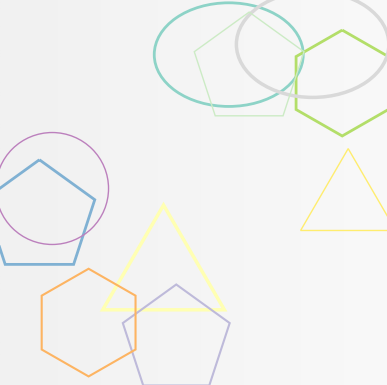[{"shape": "oval", "thickness": 2, "radius": 0.96, "center": [0.59, 0.858]}, {"shape": "triangle", "thickness": 2.5, "radius": 0.91, "center": [0.422, 0.286]}, {"shape": "pentagon", "thickness": 1.5, "radius": 0.73, "center": [0.455, 0.116]}, {"shape": "pentagon", "thickness": 2, "radius": 0.75, "center": [0.102, 0.435]}, {"shape": "hexagon", "thickness": 1.5, "radius": 0.7, "center": [0.229, 0.162]}, {"shape": "hexagon", "thickness": 2, "radius": 0.69, "center": [0.883, 0.784]}, {"shape": "oval", "thickness": 2.5, "radius": 0.98, "center": [0.807, 0.885]}, {"shape": "circle", "thickness": 1, "radius": 0.73, "center": [0.135, 0.51]}, {"shape": "pentagon", "thickness": 1, "radius": 0.74, "center": [0.643, 0.82]}, {"shape": "triangle", "thickness": 1, "radius": 0.71, "center": [0.899, 0.472]}]